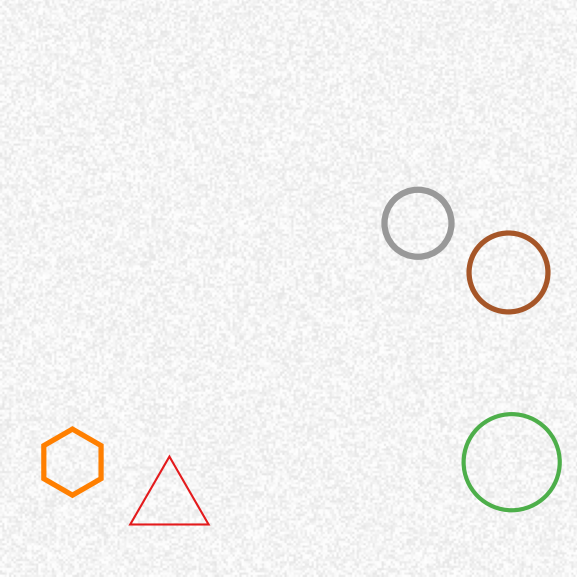[{"shape": "triangle", "thickness": 1, "radius": 0.39, "center": [0.293, 0.13]}, {"shape": "circle", "thickness": 2, "radius": 0.42, "center": [0.886, 0.199]}, {"shape": "hexagon", "thickness": 2.5, "radius": 0.29, "center": [0.125, 0.199]}, {"shape": "circle", "thickness": 2.5, "radius": 0.34, "center": [0.881, 0.527]}, {"shape": "circle", "thickness": 3, "radius": 0.29, "center": [0.724, 0.613]}]